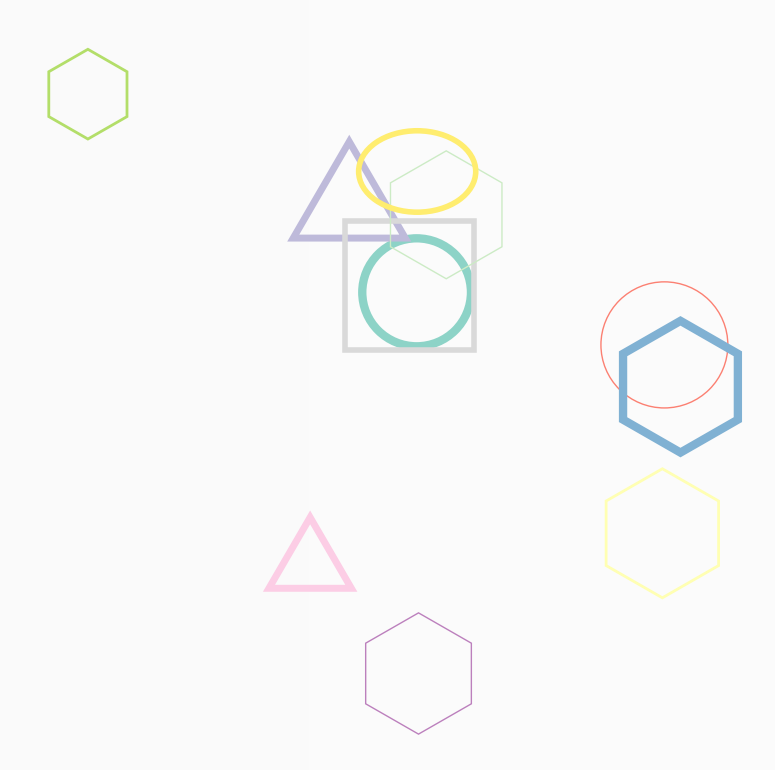[{"shape": "circle", "thickness": 3, "radius": 0.35, "center": [0.538, 0.62]}, {"shape": "hexagon", "thickness": 1, "radius": 0.42, "center": [0.855, 0.307]}, {"shape": "triangle", "thickness": 2.5, "radius": 0.42, "center": [0.451, 0.733]}, {"shape": "circle", "thickness": 0.5, "radius": 0.41, "center": [0.857, 0.552]}, {"shape": "hexagon", "thickness": 3, "radius": 0.43, "center": [0.878, 0.498]}, {"shape": "hexagon", "thickness": 1, "radius": 0.29, "center": [0.113, 0.878]}, {"shape": "triangle", "thickness": 2.5, "radius": 0.31, "center": [0.4, 0.267]}, {"shape": "square", "thickness": 2, "radius": 0.42, "center": [0.528, 0.629]}, {"shape": "hexagon", "thickness": 0.5, "radius": 0.39, "center": [0.54, 0.125]}, {"shape": "hexagon", "thickness": 0.5, "radius": 0.42, "center": [0.576, 0.721]}, {"shape": "oval", "thickness": 2, "radius": 0.38, "center": [0.538, 0.777]}]